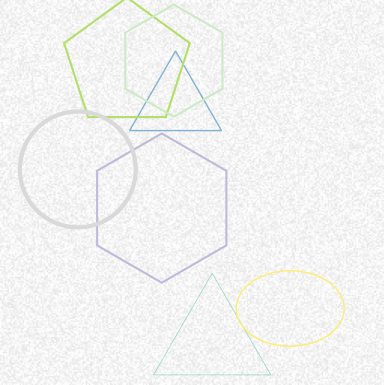[{"shape": "triangle", "thickness": 0.5, "radius": 0.88, "center": [0.551, 0.114]}, {"shape": "hexagon", "thickness": 1.5, "radius": 0.97, "center": [0.42, 0.46]}, {"shape": "triangle", "thickness": 1, "radius": 0.69, "center": [0.456, 0.73]}, {"shape": "pentagon", "thickness": 1.5, "radius": 0.86, "center": [0.33, 0.835]}, {"shape": "circle", "thickness": 3, "radius": 0.75, "center": [0.202, 0.56]}, {"shape": "hexagon", "thickness": 1.5, "radius": 0.73, "center": [0.452, 0.843]}, {"shape": "oval", "thickness": 1, "radius": 0.7, "center": [0.754, 0.199]}]